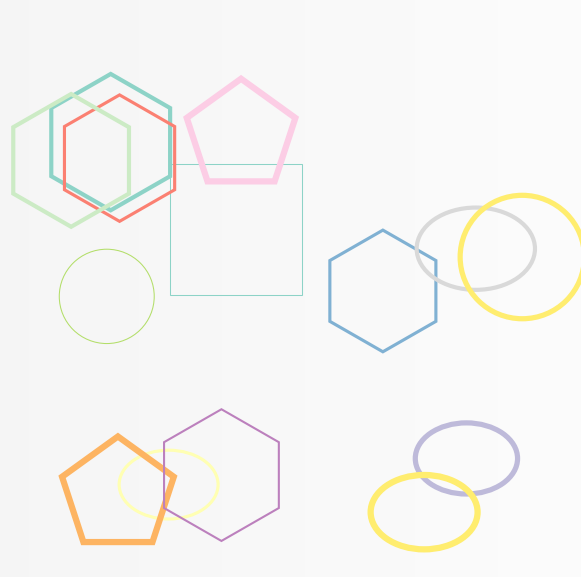[{"shape": "square", "thickness": 0.5, "radius": 0.57, "center": [0.407, 0.602]}, {"shape": "hexagon", "thickness": 2, "radius": 0.59, "center": [0.19, 0.753]}, {"shape": "oval", "thickness": 1.5, "radius": 0.43, "center": [0.29, 0.16]}, {"shape": "oval", "thickness": 2.5, "radius": 0.44, "center": [0.802, 0.205]}, {"shape": "hexagon", "thickness": 1.5, "radius": 0.55, "center": [0.206, 0.725]}, {"shape": "hexagon", "thickness": 1.5, "radius": 0.53, "center": [0.659, 0.495]}, {"shape": "pentagon", "thickness": 3, "radius": 0.51, "center": [0.203, 0.142]}, {"shape": "circle", "thickness": 0.5, "radius": 0.41, "center": [0.184, 0.486]}, {"shape": "pentagon", "thickness": 3, "radius": 0.49, "center": [0.415, 0.765]}, {"shape": "oval", "thickness": 2, "radius": 0.51, "center": [0.819, 0.568]}, {"shape": "hexagon", "thickness": 1, "radius": 0.57, "center": [0.381, 0.176]}, {"shape": "hexagon", "thickness": 2, "radius": 0.57, "center": [0.122, 0.721]}, {"shape": "oval", "thickness": 3, "radius": 0.46, "center": [0.73, 0.112]}, {"shape": "circle", "thickness": 2.5, "radius": 0.53, "center": [0.899, 0.554]}]